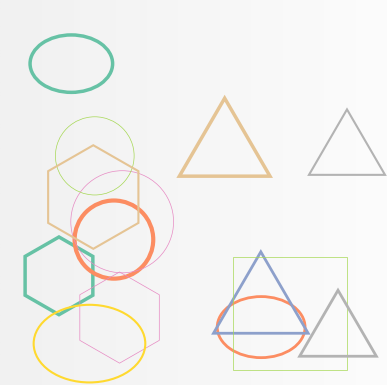[{"shape": "hexagon", "thickness": 2.5, "radius": 0.5, "center": [0.152, 0.284]}, {"shape": "oval", "thickness": 2.5, "radius": 0.53, "center": [0.184, 0.835]}, {"shape": "circle", "thickness": 3, "radius": 0.51, "center": [0.294, 0.378]}, {"shape": "oval", "thickness": 2, "radius": 0.57, "center": [0.674, 0.15]}, {"shape": "triangle", "thickness": 2, "radius": 0.71, "center": [0.673, 0.205]}, {"shape": "hexagon", "thickness": 0.5, "radius": 0.59, "center": [0.309, 0.175]}, {"shape": "circle", "thickness": 0.5, "radius": 0.66, "center": [0.315, 0.424]}, {"shape": "square", "thickness": 0.5, "radius": 0.73, "center": [0.748, 0.187]}, {"shape": "circle", "thickness": 0.5, "radius": 0.51, "center": [0.245, 0.595]}, {"shape": "oval", "thickness": 1.5, "radius": 0.72, "center": [0.231, 0.107]}, {"shape": "triangle", "thickness": 2.5, "radius": 0.67, "center": [0.58, 0.61]}, {"shape": "hexagon", "thickness": 1.5, "radius": 0.67, "center": [0.241, 0.488]}, {"shape": "triangle", "thickness": 1.5, "radius": 0.57, "center": [0.895, 0.602]}, {"shape": "triangle", "thickness": 2, "radius": 0.57, "center": [0.872, 0.132]}]